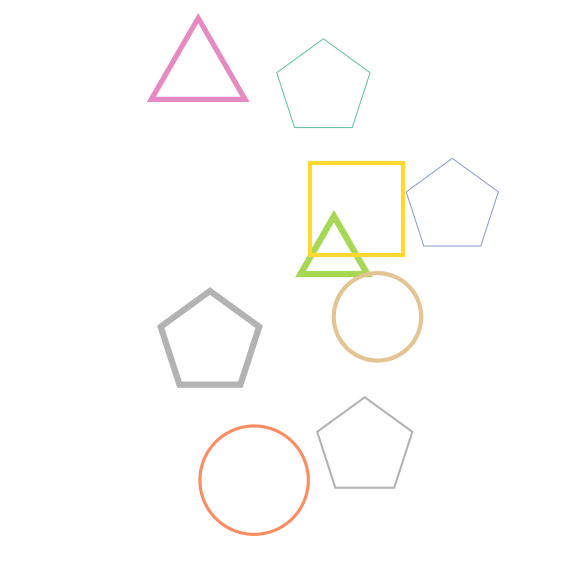[{"shape": "pentagon", "thickness": 0.5, "radius": 0.42, "center": [0.56, 0.847]}, {"shape": "circle", "thickness": 1.5, "radius": 0.47, "center": [0.44, 0.168]}, {"shape": "pentagon", "thickness": 0.5, "radius": 0.42, "center": [0.783, 0.641]}, {"shape": "triangle", "thickness": 2.5, "radius": 0.47, "center": [0.343, 0.874]}, {"shape": "triangle", "thickness": 3, "radius": 0.33, "center": [0.578, 0.558]}, {"shape": "square", "thickness": 2, "radius": 0.4, "center": [0.618, 0.637]}, {"shape": "circle", "thickness": 2, "radius": 0.38, "center": [0.654, 0.45]}, {"shape": "pentagon", "thickness": 3, "radius": 0.45, "center": [0.364, 0.406]}, {"shape": "pentagon", "thickness": 1, "radius": 0.43, "center": [0.632, 0.225]}]